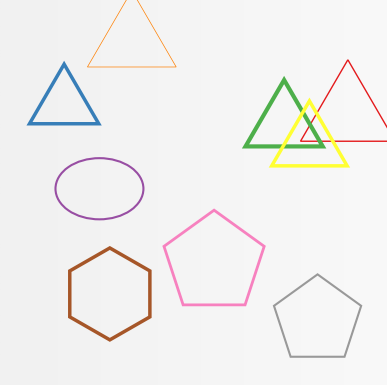[{"shape": "triangle", "thickness": 1, "radius": 0.71, "center": [0.898, 0.704]}, {"shape": "triangle", "thickness": 2.5, "radius": 0.52, "center": [0.165, 0.73]}, {"shape": "triangle", "thickness": 3, "radius": 0.58, "center": [0.733, 0.677]}, {"shape": "oval", "thickness": 1.5, "radius": 0.57, "center": [0.257, 0.51]}, {"shape": "triangle", "thickness": 0.5, "radius": 0.66, "center": [0.34, 0.892]}, {"shape": "triangle", "thickness": 2.5, "radius": 0.56, "center": [0.799, 0.625]}, {"shape": "hexagon", "thickness": 2.5, "radius": 0.6, "center": [0.283, 0.237]}, {"shape": "pentagon", "thickness": 2, "radius": 0.68, "center": [0.552, 0.318]}, {"shape": "pentagon", "thickness": 1.5, "radius": 0.59, "center": [0.82, 0.169]}]